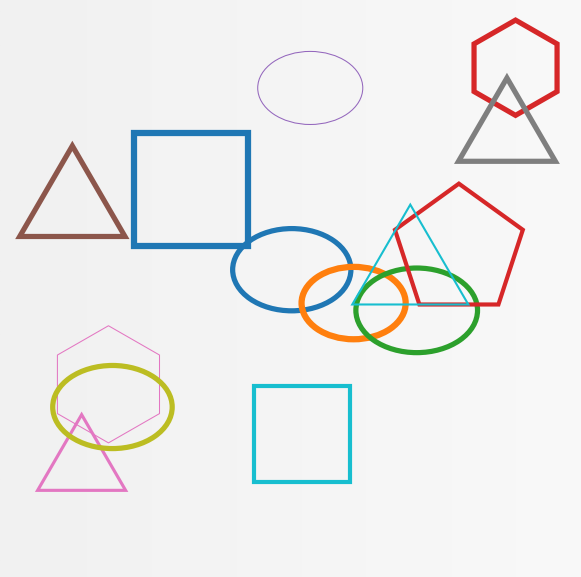[{"shape": "oval", "thickness": 2.5, "radius": 0.51, "center": [0.502, 0.532]}, {"shape": "square", "thickness": 3, "radius": 0.49, "center": [0.329, 0.671]}, {"shape": "oval", "thickness": 3, "radius": 0.45, "center": [0.608, 0.474]}, {"shape": "oval", "thickness": 2.5, "radius": 0.52, "center": [0.717, 0.462]}, {"shape": "pentagon", "thickness": 2, "radius": 0.58, "center": [0.789, 0.565]}, {"shape": "hexagon", "thickness": 2.5, "radius": 0.41, "center": [0.887, 0.882]}, {"shape": "oval", "thickness": 0.5, "radius": 0.45, "center": [0.534, 0.847]}, {"shape": "triangle", "thickness": 2.5, "radius": 0.52, "center": [0.124, 0.642]}, {"shape": "triangle", "thickness": 1.5, "radius": 0.44, "center": [0.14, 0.194]}, {"shape": "hexagon", "thickness": 0.5, "radius": 0.51, "center": [0.187, 0.334]}, {"shape": "triangle", "thickness": 2.5, "radius": 0.48, "center": [0.872, 0.768]}, {"shape": "oval", "thickness": 2.5, "radius": 0.51, "center": [0.193, 0.294]}, {"shape": "square", "thickness": 2, "radius": 0.41, "center": [0.52, 0.248]}, {"shape": "triangle", "thickness": 1, "radius": 0.58, "center": [0.706, 0.53]}]